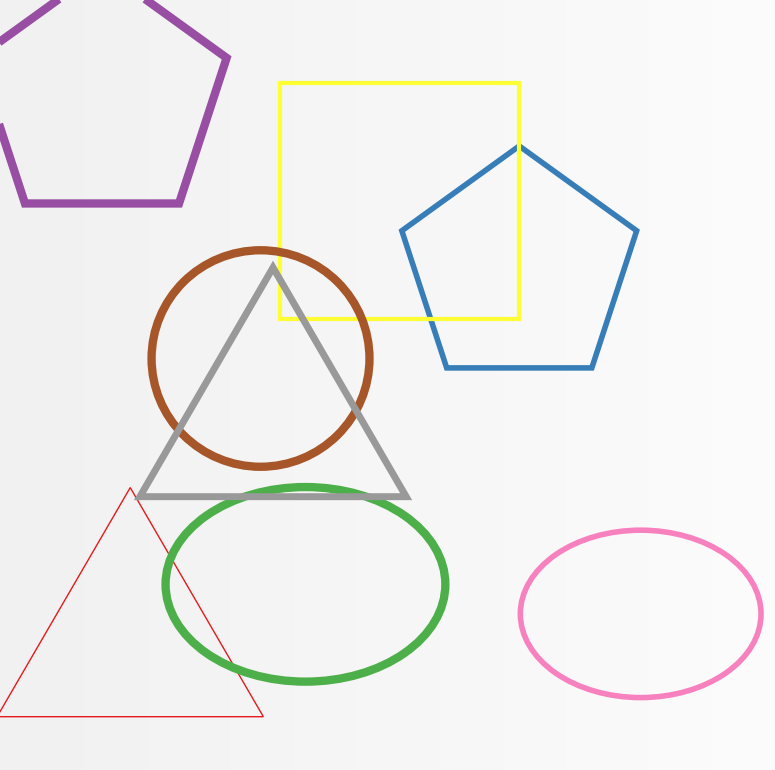[{"shape": "triangle", "thickness": 0.5, "radius": 0.99, "center": [0.168, 0.168]}, {"shape": "pentagon", "thickness": 2, "radius": 0.8, "center": [0.67, 0.651]}, {"shape": "oval", "thickness": 3, "radius": 0.9, "center": [0.394, 0.241]}, {"shape": "pentagon", "thickness": 3, "radius": 0.85, "center": [0.132, 0.873]}, {"shape": "square", "thickness": 1.5, "radius": 0.77, "center": [0.515, 0.739]}, {"shape": "circle", "thickness": 3, "radius": 0.7, "center": [0.336, 0.534]}, {"shape": "oval", "thickness": 2, "radius": 0.78, "center": [0.827, 0.203]}, {"shape": "triangle", "thickness": 2.5, "radius": 0.99, "center": [0.352, 0.454]}]